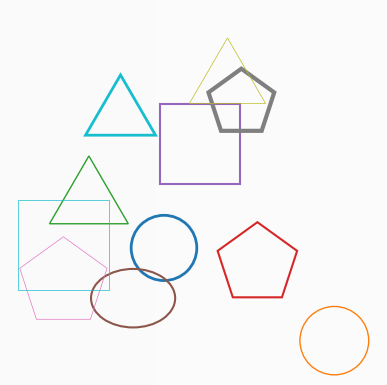[{"shape": "circle", "thickness": 2, "radius": 0.42, "center": [0.423, 0.356]}, {"shape": "circle", "thickness": 1, "radius": 0.44, "center": [0.863, 0.115]}, {"shape": "triangle", "thickness": 1, "radius": 0.59, "center": [0.229, 0.477]}, {"shape": "pentagon", "thickness": 1.5, "radius": 0.54, "center": [0.664, 0.315]}, {"shape": "square", "thickness": 1.5, "radius": 0.52, "center": [0.516, 0.627]}, {"shape": "oval", "thickness": 1.5, "radius": 0.54, "center": [0.343, 0.226]}, {"shape": "pentagon", "thickness": 0.5, "radius": 0.59, "center": [0.164, 0.267]}, {"shape": "pentagon", "thickness": 3, "radius": 0.45, "center": [0.623, 0.732]}, {"shape": "triangle", "thickness": 0.5, "radius": 0.57, "center": [0.587, 0.788]}, {"shape": "triangle", "thickness": 2, "radius": 0.52, "center": [0.311, 0.701]}, {"shape": "square", "thickness": 0.5, "radius": 0.58, "center": [0.164, 0.364]}]